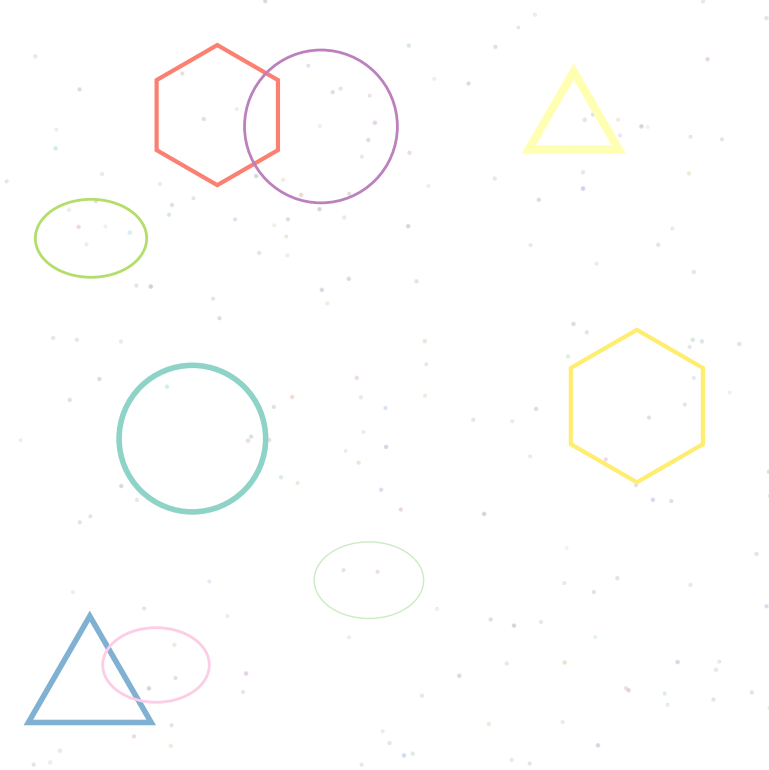[{"shape": "circle", "thickness": 2, "radius": 0.48, "center": [0.25, 0.43]}, {"shape": "triangle", "thickness": 3, "radius": 0.34, "center": [0.745, 0.84]}, {"shape": "hexagon", "thickness": 1.5, "radius": 0.45, "center": [0.282, 0.851]}, {"shape": "triangle", "thickness": 2, "radius": 0.46, "center": [0.117, 0.108]}, {"shape": "oval", "thickness": 1, "radius": 0.36, "center": [0.118, 0.691]}, {"shape": "oval", "thickness": 1, "radius": 0.35, "center": [0.203, 0.136]}, {"shape": "circle", "thickness": 1, "radius": 0.5, "center": [0.417, 0.836]}, {"shape": "oval", "thickness": 0.5, "radius": 0.36, "center": [0.479, 0.246]}, {"shape": "hexagon", "thickness": 1.5, "radius": 0.5, "center": [0.827, 0.473]}]